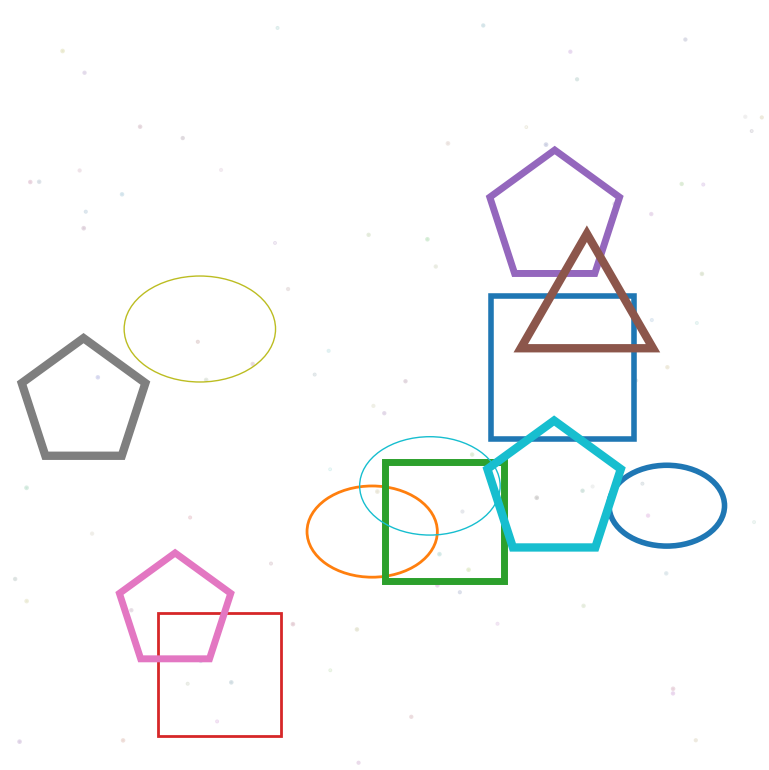[{"shape": "square", "thickness": 2, "radius": 0.46, "center": [0.73, 0.523]}, {"shape": "oval", "thickness": 2, "radius": 0.37, "center": [0.866, 0.343]}, {"shape": "oval", "thickness": 1, "radius": 0.42, "center": [0.483, 0.31]}, {"shape": "square", "thickness": 2.5, "radius": 0.39, "center": [0.578, 0.323]}, {"shape": "square", "thickness": 1, "radius": 0.4, "center": [0.286, 0.124]}, {"shape": "pentagon", "thickness": 2.5, "radius": 0.44, "center": [0.72, 0.717]}, {"shape": "triangle", "thickness": 3, "radius": 0.5, "center": [0.762, 0.597]}, {"shape": "pentagon", "thickness": 2.5, "radius": 0.38, "center": [0.227, 0.206]}, {"shape": "pentagon", "thickness": 3, "radius": 0.42, "center": [0.109, 0.476]}, {"shape": "oval", "thickness": 0.5, "radius": 0.49, "center": [0.26, 0.573]}, {"shape": "pentagon", "thickness": 3, "radius": 0.46, "center": [0.72, 0.363]}, {"shape": "oval", "thickness": 0.5, "radius": 0.46, "center": [0.558, 0.369]}]